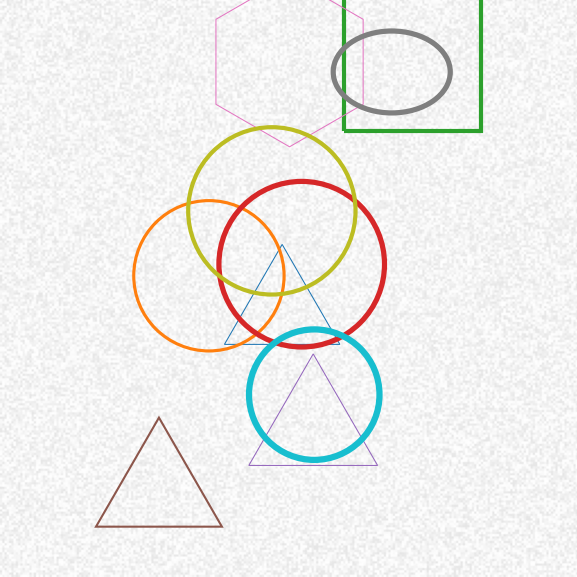[{"shape": "triangle", "thickness": 0.5, "radius": 0.58, "center": [0.489, 0.46]}, {"shape": "circle", "thickness": 1.5, "radius": 0.65, "center": [0.362, 0.522]}, {"shape": "square", "thickness": 2, "radius": 0.59, "center": [0.714, 0.891]}, {"shape": "circle", "thickness": 2.5, "radius": 0.72, "center": [0.522, 0.542]}, {"shape": "triangle", "thickness": 0.5, "radius": 0.64, "center": [0.542, 0.258]}, {"shape": "triangle", "thickness": 1, "radius": 0.63, "center": [0.275, 0.15]}, {"shape": "hexagon", "thickness": 0.5, "radius": 0.74, "center": [0.501, 0.892]}, {"shape": "oval", "thickness": 2.5, "radius": 0.51, "center": [0.678, 0.875]}, {"shape": "circle", "thickness": 2, "radius": 0.72, "center": [0.471, 0.634]}, {"shape": "circle", "thickness": 3, "radius": 0.56, "center": [0.544, 0.316]}]